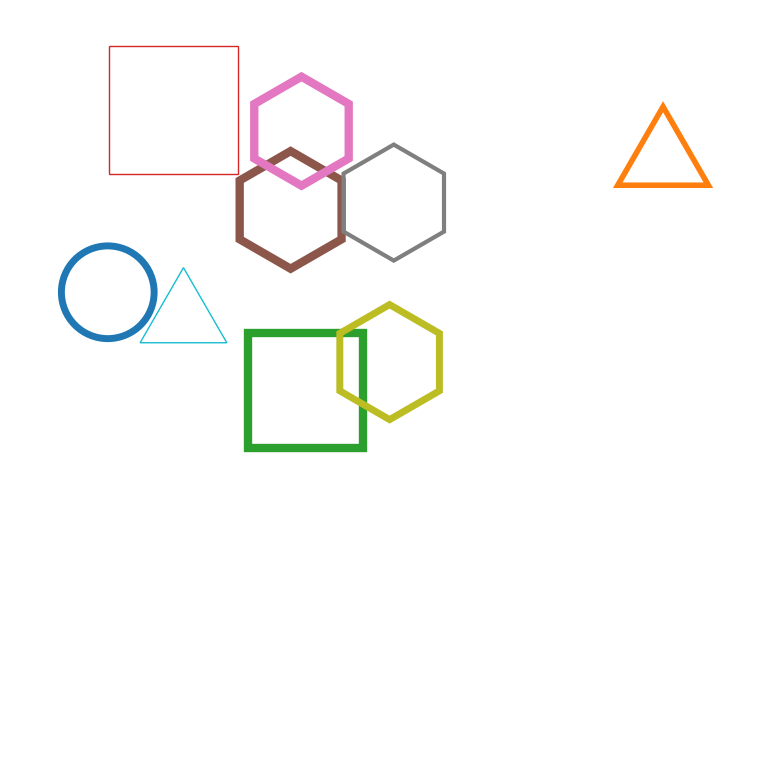[{"shape": "circle", "thickness": 2.5, "radius": 0.3, "center": [0.14, 0.62]}, {"shape": "triangle", "thickness": 2, "radius": 0.34, "center": [0.861, 0.793]}, {"shape": "square", "thickness": 3, "radius": 0.37, "center": [0.397, 0.492]}, {"shape": "square", "thickness": 0.5, "radius": 0.42, "center": [0.225, 0.857]}, {"shape": "hexagon", "thickness": 3, "radius": 0.38, "center": [0.377, 0.727]}, {"shape": "hexagon", "thickness": 3, "radius": 0.35, "center": [0.392, 0.83]}, {"shape": "hexagon", "thickness": 1.5, "radius": 0.38, "center": [0.511, 0.737]}, {"shape": "hexagon", "thickness": 2.5, "radius": 0.37, "center": [0.506, 0.53]}, {"shape": "triangle", "thickness": 0.5, "radius": 0.32, "center": [0.238, 0.587]}]